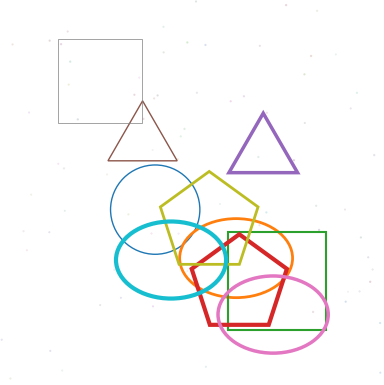[{"shape": "circle", "thickness": 1, "radius": 0.58, "center": [0.403, 0.456]}, {"shape": "oval", "thickness": 2, "radius": 0.73, "center": [0.613, 0.329]}, {"shape": "square", "thickness": 1.5, "radius": 0.63, "center": [0.719, 0.27]}, {"shape": "pentagon", "thickness": 3, "radius": 0.65, "center": [0.622, 0.261]}, {"shape": "triangle", "thickness": 2.5, "radius": 0.51, "center": [0.684, 0.603]}, {"shape": "triangle", "thickness": 1, "radius": 0.52, "center": [0.37, 0.634]}, {"shape": "oval", "thickness": 2.5, "radius": 0.72, "center": [0.709, 0.183]}, {"shape": "square", "thickness": 0.5, "radius": 0.55, "center": [0.26, 0.791]}, {"shape": "pentagon", "thickness": 2, "radius": 0.67, "center": [0.543, 0.421]}, {"shape": "oval", "thickness": 3, "radius": 0.71, "center": [0.444, 0.325]}]